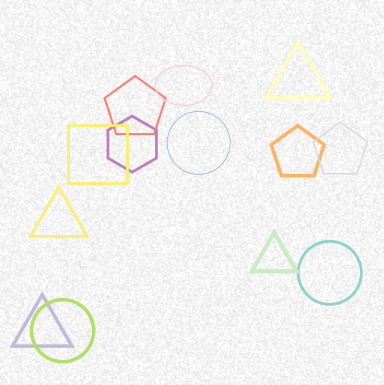[{"shape": "circle", "thickness": 2, "radius": 0.41, "center": [0.857, 0.291]}, {"shape": "triangle", "thickness": 2, "radius": 0.48, "center": [0.775, 0.795]}, {"shape": "triangle", "thickness": 2.5, "radius": 0.45, "center": [0.11, 0.146]}, {"shape": "pentagon", "thickness": 1.5, "radius": 0.42, "center": [0.351, 0.719]}, {"shape": "circle", "thickness": 0.5, "radius": 0.41, "center": [0.516, 0.629]}, {"shape": "pentagon", "thickness": 2.5, "radius": 0.36, "center": [0.773, 0.602]}, {"shape": "circle", "thickness": 2.5, "radius": 0.4, "center": [0.163, 0.141]}, {"shape": "oval", "thickness": 1, "radius": 0.37, "center": [0.477, 0.778]}, {"shape": "pentagon", "thickness": 1, "radius": 0.37, "center": [0.884, 0.609]}, {"shape": "hexagon", "thickness": 2, "radius": 0.36, "center": [0.343, 0.626]}, {"shape": "triangle", "thickness": 3, "radius": 0.34, "center": [0.712, 0.329]}, {"shape": "square", "thickness": 2, "radius": 0.38, "center": [0.253, 0.6]}, {"shape": "triangle", "thickness": 2, "radius": 0.43, "center": [0.153, 0.429]}]